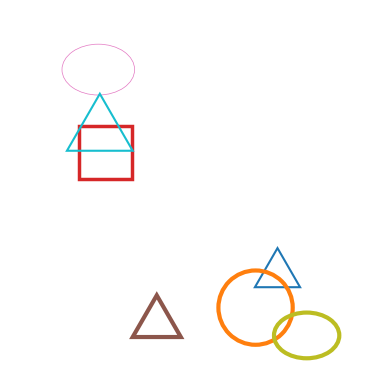[{"shape": "triangle", "thickness": 1.5, "radius": 0.34, "center": [0.721, 0.288]}, {"shape": "circle", "thickness": 3, "radius": 0.48, "center": [0.664, 0.201]}, {"shape": "square", "thickness": 2.5, "radius": 0.34, "center": [0.274, 0.604]}, {"shape": "triangle", "thickness": 3, "radius": 0.36, "center": [0.407, 0.161]}, {"shape": "oval", "thickness": 0.5, "radius": 0.47, "center": [0.255, 0.819]}, {"shape": "oval", "thickness": 3, "radius": 0.42, "center": [0.796, 0.129]}, {"shape": "triangle", "thickness": 1.5, "radius": 0.49, "center": [0.259, 0.658]}]